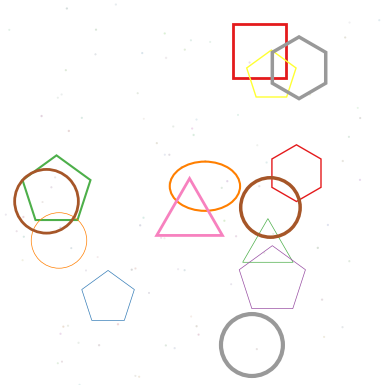[{"shape": "square", "thickness": 2, "radius": 0.35, "center": [0.674, 0.867]}, {"shape": "hexagon", "thickness": 1, "radius": 0.37, "center": [0.77, 0.55]}, {"shape": "pentagon", "thickness": 0.5, "radius": 0.36, "center": [0.281, 0.226]}, {"shape": "pentagon", "thickness": 1.5, "radius": 0.46, "center": [0.147, 0.504]}, {"shape": "triangle", "thickness": 0.5, "radius": 0.38, "center": [0.696, 0.357]}, {"shape": "pentagon", "thickness": 0.5, "radius": 0.45, "center": [0.707, 0.271]}, {"shape": "circle", "thickness": 0.5, "radius": 0.36, "center": [0.153, 0.375]}, {"shape": "oval", "thickness": 1.5, "radius": 0.46, "center": [0.532, 0.516]}, {"shape": "pentagon", "thickness": 1, "radius": 0.34, "center": [0.705, 0.803]}, {"shape": "circle", "thickness": 2, "radius": 0.41, "center": [0.121, 0.477]}, {"shape": "circle", "thickness": 2.5, "radius": 0.39, "center": [0.702, 0.461]}, {"shape": "triangle", "thickness": 2, "radius": 0.49, "center": [0.492, 0.438]}, {"shape": "circle", "thickness": 3, "radius": 0.4, "center": [0.654, 0.104]}, {"shape": "hexagon", "thickness": 2.5, "radius": 0.4, "center": [0.777, 0.824]}]